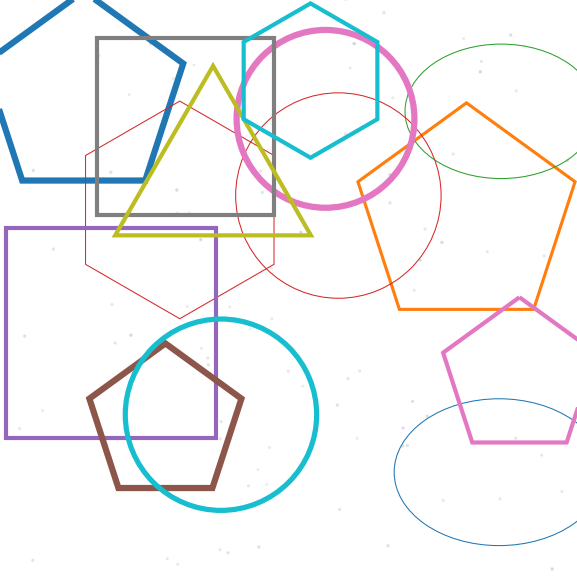[{"shape": "oval", "thickness": 0.5, "radius": 0.91, "center": [0.864, 0.181]}, {"shape": "pentagon", "thickness": 3, "radius": 0.91, "center": [0.145, 0.833]}, {"shape": "pentagon", "thickness": 1.5, "radius": 0.99, "center": [0.808, 0.623]}, {"shape": "oval", "thickness": 0.5, "radius": 0.83, "center": [0.868, 0.806]}, {"shape": "circle", "thickness": 0.5, "radius": 0.89, "center": [0.586, 0.661]}, {"shape": "hexagon", "thickness": 0.5, "radius": 0.94, "center": [0.311, 0.636]}, {"shape": "square", "thickness": 2, "radius": 0.91, "center": [0.192, 0.423]}, {"shape": "pentagon", "thickness": 3, "radius": 0.69, "center": [0.286, 0.266]}, {"shape": "pentagon", "thickness": 2, "radius": 0.7, "center": [0.899, 0.345]}, {"shape": "circle", "thickness": 3, "radius": 0.77, "center": [0.564, 0.793]}, {"shape": "square", "thickness": 2, "radius": 0.77, "center": [0.321, 0.781]}, {"shape": "triangle", "thickness": 2, "radius": 0.98, "center": [0.369, 0.689]}, {"shape": "circle", "thickness": 2.5, "radius": 0.83, "center": [0.383, 0.281]}, {"shape": "hexagon", "thickness": 2, "radius": 0.67, "center": [0.538, 0.86]}]